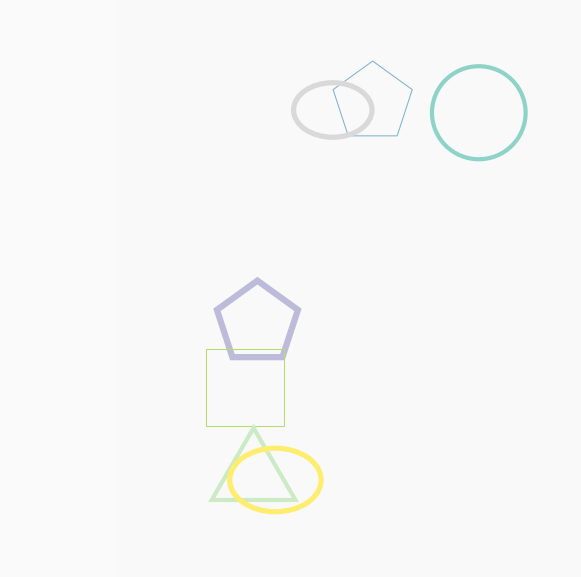[{"shape": "circle", "thickness": 2, "radius": 0.4, "center": [0.824, 0.804]}, {"shape": "pentagon", "thickness": 3, "radius": 0.37, "center": [0.443, 0.44]}, {"shape": "pentagon", "thickness": 0.5, "radius": 0.36, "center": [0.641, 0.822]}, {"shape": "square", "thickness": 0.5, "radius": 0.34, "center": [0.421, 0.328]}, {"shape": "oval", "thickness": 2.5, "radius": 0.34, "center": [0.573, 0.809]}, {"shape": "triangle", "thickness": 2, "radius": 0.42, "center": [0.436, 0.175]}, {"shape": "oval", "thickness": 2.5, "radius": 0.39, "center": [0.474, 0.168]}]